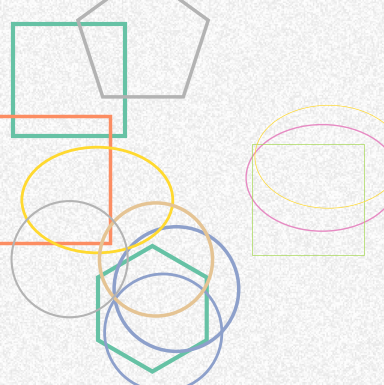[{"shape": "hexagon", "thickness": 3, "radius": 0.82, "center": [0.396, 0.198]}, {"shape": "square", "thickness": 3, "radius": 0.72, "center": [0.179, 0.792]}, {"shape": "square", "thickness": 2.5, "radius": 0.82, "center": [0.121, 0.534]}, {"shape": "circle", "thickness": 2, "radius": 0.76, "center": [0.424, 0.136]}, {"shape": "circle", "thickness": 2.5, "radius": 0.81, "center": [0.458, 0.249]}, {"shape": "oval", "thickness": 1, "radius": 0.99, "center": [0.837, 0.538]}, {"shape": "square", "thickness": 0.5, "radius": 0.73, "center": [0.799, 0.482]}, {"shape": "oval", "thickness": 0.5, "radius": 0.95, "center": [0.853, 0.593]}, {"shape": "oval", "thickness": 2, "radius": 0.98, "center": [0.253, 0.48]}, {"shape": "circle", "thickness": 2.5, "radius": 0.73, "center": [0.405, 0.326]}, {"shape": "circle", "thickness": 1.5, "radius": 0.75, "center": [0.181, 0.327]}, {"shape": "pentagon", "thickness": 2.5, "radius": 0.89, "center": [0.372, 0.892]}]